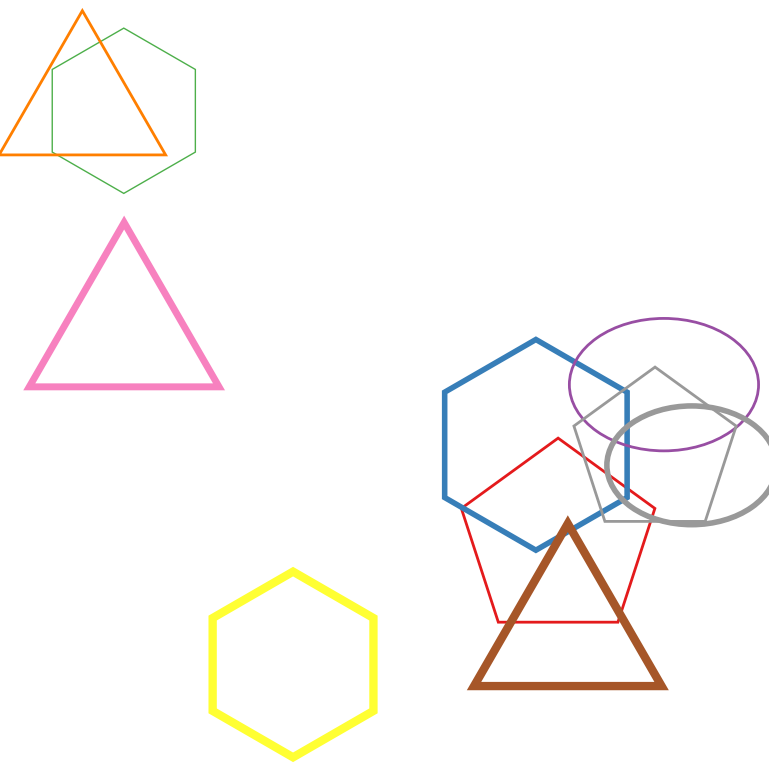[{"shape": "pentagon", "thickness": 1, "radius": 0.66, "center": [0.725, 0.299]}, {"shape": "hexagon", "thickness": 2, "radius": 0.68, "center": [0.696, 0.422]}, {"shape": "hexagon", "thickness": 0.5, "radius": 0.54, "center": [0.161, 0.856]}, {"shape": "oval", "thickness": 1, "radius": 0.61, "center": [0.862, 0.5]}, {"shape": "triangle", "thickness": 1, "radius": 0.62, "center": [0.107, 0.861]}, {"shape": "hexagon", "thickness": 3, "radius": 0.6, "center": [0.381, 0.137]}, {"shape": "triangle", "thickness": 3, "radius": 0.7, "center": [0.737, 0.179]}, {"shape": "triangle", "thickness": 2.5, "radius": 0.71, "center": [0.161, 0.569]}, {"shape": "oval", "thickness": 2, "radius": 0.55, "center": [0.898, 0.396]}, {"shape": "pentagon", "thickness": 1, "radius": 0.55, "center": [0.851, 0.412]}]